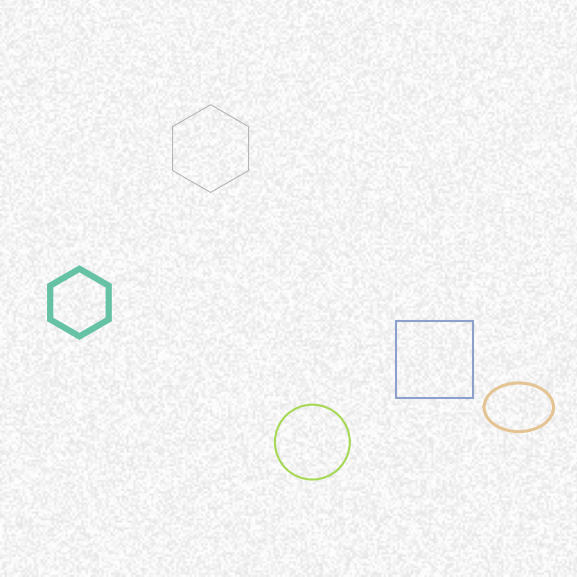[{"shape": "hexagon", "thickness": 3, "radius": 0.29, "center": [0.138, 0.475]}, {"shape": "square", "thickness": 1, "radius": 0.33, "center": [0.753, 0.376]}, {"shape": "circle", "thickness": 1, "radius": 0.32, "center": [0.541, 0.234]}, {"shape": "oval", "thickness": 1.5, "radius": 0.3, "center": [0.898, 0.294]}, {"shape": "hexagon", "thickness": 0.5, "radius": 0.38, "center": [0.365, 0.742]}]